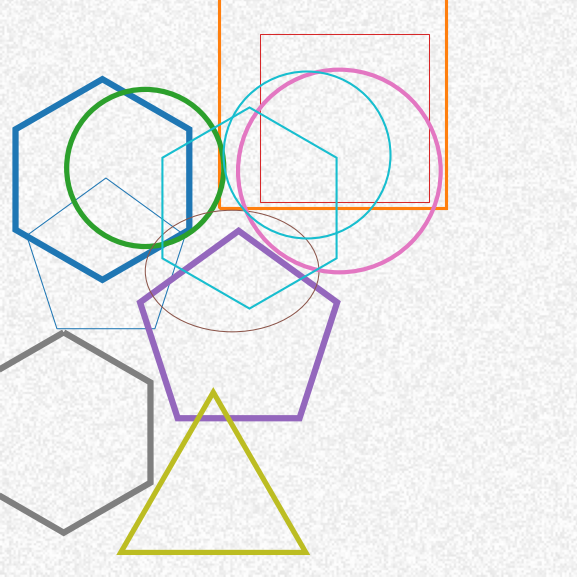[{"shape": "hexagon", "thickness": 3, "radius": 0.87, "center": [0.177, 0.688]}, {"shape": "pentagon", "thickness": 0.5, "radius": 0.72, "center": [0.183, 0.547]}, {"shape": "square", "thickness": 1.5, "radius": 0.98, "center": [0.575, 0.835]}, {"shape": "circle", "thickness": 2.5, "radius": 0.68, "center": [0.251, 0.708]}, {"shape": "square", "thickness": 0.5, "radius": 0.73, "center": [0.596, 0.794]}, {"shape": "pentagon", "thickness": 3, "radius": 0.9, "center": [0.413, 0.42]}, {"shape": "oval", "thickness": 0.5, "radius": 0.75, "center": [0.402, 0.53]}, {"shape": "circle", "thickness": 2, "radius": 0.88, "center": [0.588, 0.703]}, {"shape": "hexagon", "thickness": 3, "radius": 0.87, "center": [0.11, 0.25]}, {"shape": "triangle", "thickness": 2.5, "radius": 0.92, "center": [0.369, 0.135]}, {"shape": "hexagon", "thickness": 1, "radius": 0.87, "center": [0.432, 0.639]}, {"shape": "circle", "thickness": 1, "radius": 0.72, "center": [0.532, 0.731]}]